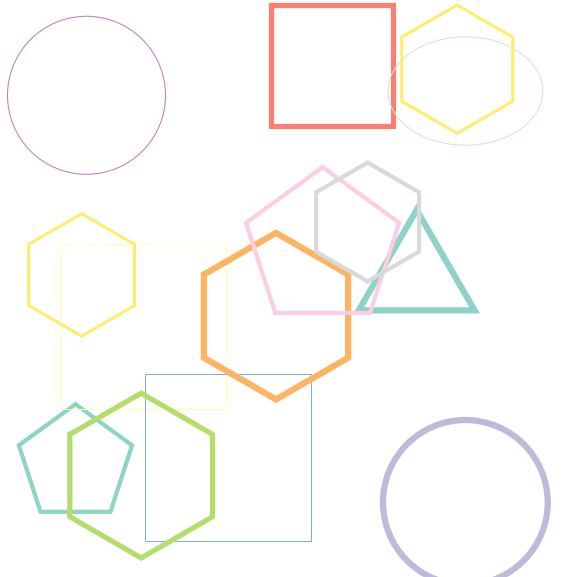[{"shape": "pentagon", "thickness": 2, "radius": 0.52, "center": [0.131, 0.196]}, {"shape": "triangle", "thickness": 3, "radius": 0.58, "center": [0.721, 0.52]}, {"shape": "square", "thickness": 0.5, "radius": 0.71, "center": [0.248, 0.434]}, {"shape": "circle", "thickness": 3, "radius": 0.71, "center": [0.806, 0.129]}, {"shape": "square", "thickness": 2.5, "radius": 0.53, "center": [0.575, 0.886]}, {"shape": "square", "thickness": 0.5, "radius": 0.72, "center": [0.395, 0.207]}, {"shape": "hexagon", "thickness": 3, "radius": 0.72, "center": [0.478, 0.452]}, {"shape": "hexagon", "thickness": 2.5, "radius": 0.71, "center": [0.244, 0.176]}, {"shape": "pentagon", "thickness": 2, "radius": 0.7, "center": [0.559, 0.57]}, {"shape": "hexagon", "thickness": 2, "radius": 0.51, "center": [0.637, 0.615]}, {"shape": "circle", "thickness": 0.5, "radius": 0.68, "center": [0.15, 0.834]}, {"shape": "oval", "thickness": 0.5, "radius": 0.67, "center": [0.806, 0.842]}, {"shape": "hexagon", "thickness": 1.5, "radius": 0.53, "center": [0.141, 0.523]}, {"shape": "hexagon", "thickness": 1.5, "radius": 0.56, "center": [0.792, 0.879]}]